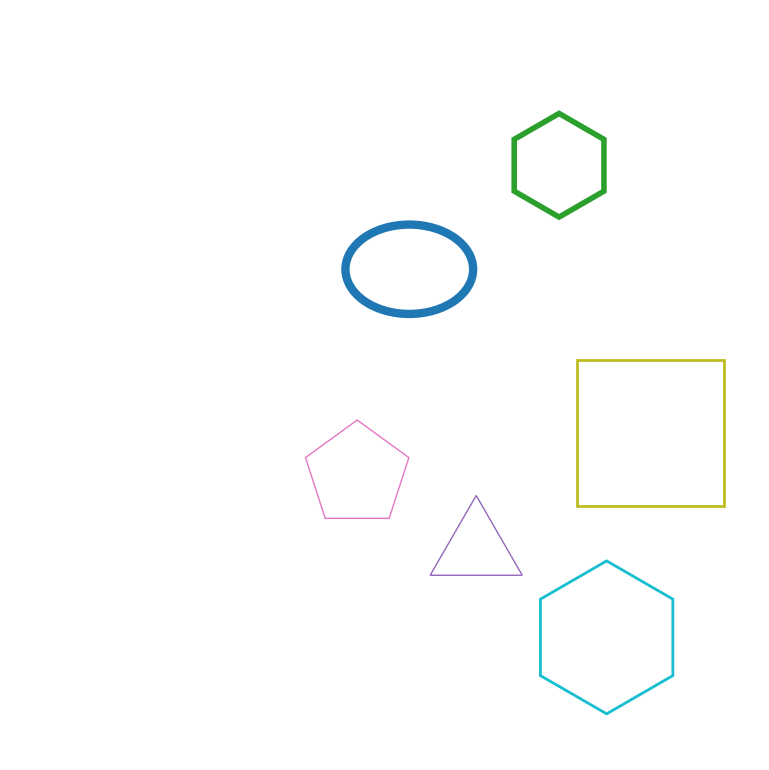[{"shape": "oval", "thickness": 3, "radius": 0.41, "center": [0.532, 0.65]}, {"shape": "hexagon", "thickness": 2, "radius": 0.34, "center": [0.726, 0.785]}, {"shape": "triangle", "thickness": 0.5, "radius": 0.35, "center": [0.618, 0.287]}, {"shape": "pentagon", "thickness": 0.5, "radius": 0.35, "center": [0.464, 0.384]}, {"shape": "square", "thickness": 1, "radius": 0.48, "center": [0.845, 0.438]}, {"shape": "hexagon", "thickness": 1, "radius": 0.5, "center": [0.788, 0.172]}]